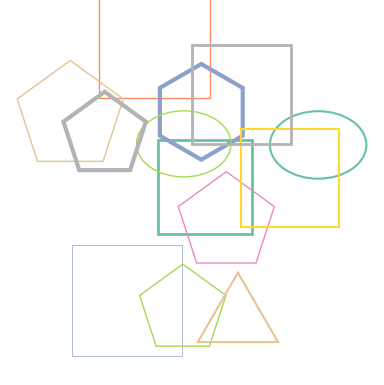[{"shape": "square", "thickness": 2, "radius": 0.61, "center": [0.533, 0.514]}, {"shape": "oval", "thickness": 1.5, "radius": 0.63, "center": [0.826, 0.624]}, {"shape": "square", "thickness": 1, "radius": 0.73, "center": [0.401, 0.891]}, {"shape": "hexagon", "thickness": 3, "radius": 0.62, "center": [0.523, 0.71]}, {"shape": "square", "thickness": 0.5, "radius": 0.72, "center": [0.33, 0.219]}, {"shape": "pentagon", "thickness": 1, "radius": 0.66, "center": [0.588, 0.423]}, {"shape": "pentagon", "thickness": 1, "radius": 0.59, "center": [0.475, 0.196]}, {"shape": "oval", "thickness": 1, "radius": 0.61, "center": [0.477, 0.626]}, {"shape": "square", "thickness": 1.5, "radius": 0.64, "center": [0.754, 0.538]}, {"shape": "pentagon", "thickness": 1, "radius": 0.72, "center": [0.182, 0.698]}, {"shape": "triangle", "thickness": 1.5, "radius": 0.6, "center": [0.618, 0.172]}, {"shape": "pentagon", "thickness": 3, "radius": 0.56, "center": [0.272, 0.649]}, {"shape": "square", "thickness": 2, "radius": 0.64, "center": [0.626, 0.755]}]